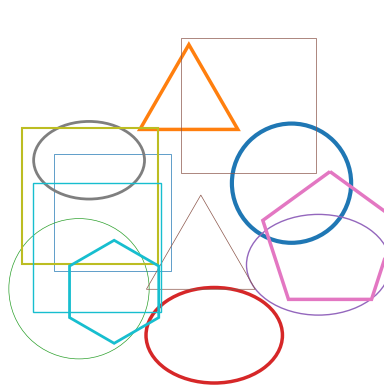[{"shape": "square", "thickness": 0.5, "radius": 0.76, "center": [0.292, 0.448]}, {"shape": "circle", "thickness": 3, "radius": 0.77, "center": [0.757, 0.524]}, {"shape": "triangle", "thickness": 2.5, "radius": 0.73, "center": [0.491, 0.737]}, {"shape": "circle", "thickness": 0.5, "radius": 0.91, "center": [0.205, 0.25]}, {"shape": "oval", "thickness": 2.5, "radius": 0.89, "center": [0.556, 0.129]}, {"shape": "oval", "thickness": 1, "radius": 0.93, "center": [0.827, 0.312]}, {"shape": "square", "thickness": 0.5, "radius": 0.88, "center": [0.646, 0.727]}, {"shape": "triangle", "thickness": 0.5, "radius": 0.82, "center": [0.522, 0.33]}, {"shape": "pentagon", "thickness": 2.5, "radius": 0.92, "center": [0.857, 0.371]}, {"shape": "oval", "thickness": 2, "radius": 0.72, "center": [0.231, 0.584]}, {"shape": "square", "thickness": 1.5, "radius": 0.88, "center": [0.233, 0.49]}, {"shape": "hexagon", "thickness": 2, "radius": 0.67, "center": [0.296, 0.242]}, {"shape": "square", "thickness": 1, "radius": 0.83, "center": [0.252, 0.357]}]